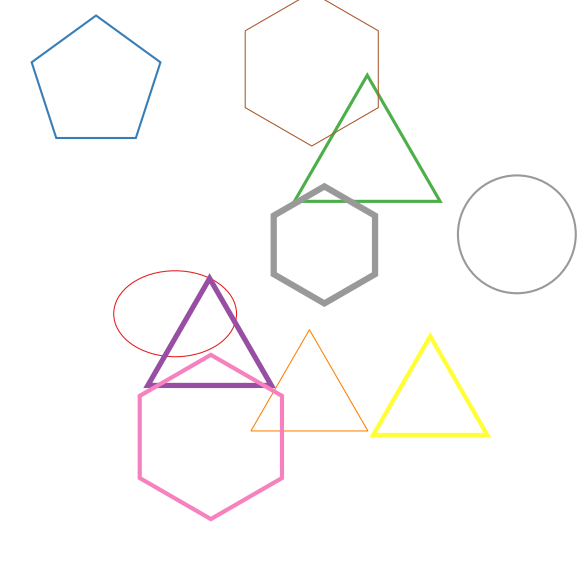[{"shape": "oval", "thickness": 0.5, "radius": 0.53, "center": [0.303, 0.456]}, {"shape": "pentagon", "thickness": 1, "radius": 0.59, "center": [0.166, 0.855]}, {"shape": "triangle", "thickness": 1.5, "radius": 0.73, "center": [0.636, 0.723]}, {"shape": "triangle", "thickness": 2.5, "radius": 0.62, "center": [0.363, 0.393]}, {"shape": "triangle", "thickness": 0.5, "radius": 0.58, "center": [0.536, 0.311]}, {"shape": "triangle", "thickness": 2, "radius": 0.57, "center": [0.745, 0.303]}, {"shape": "hexagon", "thickness": 0.5, "radius": 0.67, "center": [0.54, 0.879]}, {"shape": "hexagon", "thickness": 2, "radius": 0.71, "center": [0.365, 0.242]}, {"shape": "circle", "thickness": 1, "radius": 0.51, "center": [0.895, 0.593]}, {"shape": "hexagon", "thickness": 3, "radius": 0.51, "center": [0.562, 0.575]}]